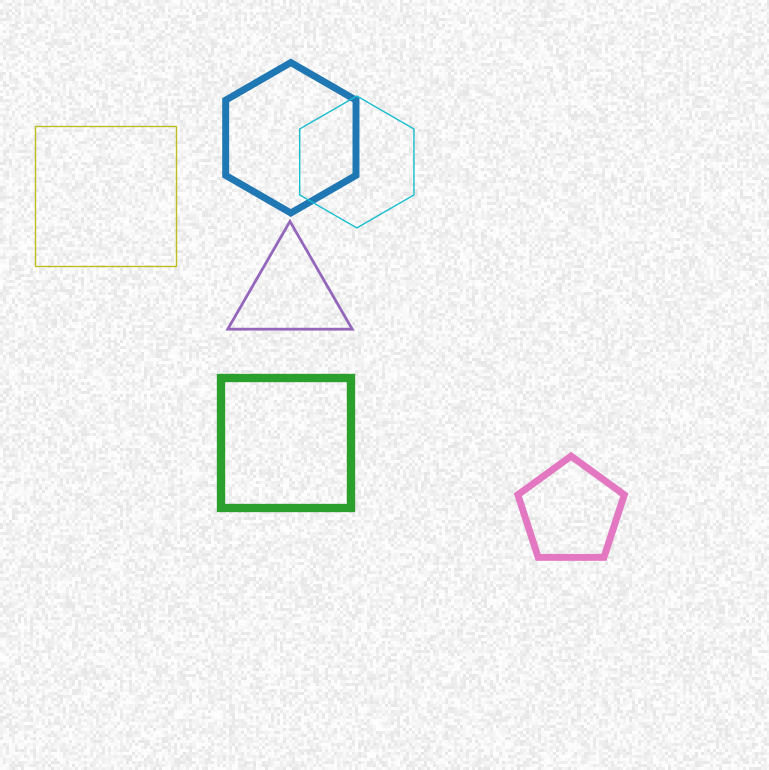[{"shape": "hexagon", "thickness": 2.5, "radius": 0.49, "center": [0.378, 0.821]}, {"shape": "square", "thickness": 3, "radius": 0.42, "center": [0.371, 0.425]}, {"shape": "triangle", "thickness": 1, "radius": 0.47, "center": [0.377, 0.619]}, {"shape": "pentagon", "thickness": 2.5, "radius": 0.36, "center": [0.742, 0.335]}, {"shape": "square", "thickness": 0.5, "radius": 0.46, "center": [0.137, 0.746]}, {"shape": "hexagon", "thickness": 0.5, "radius": 0.43, "center": [0.463, 0.79]}]